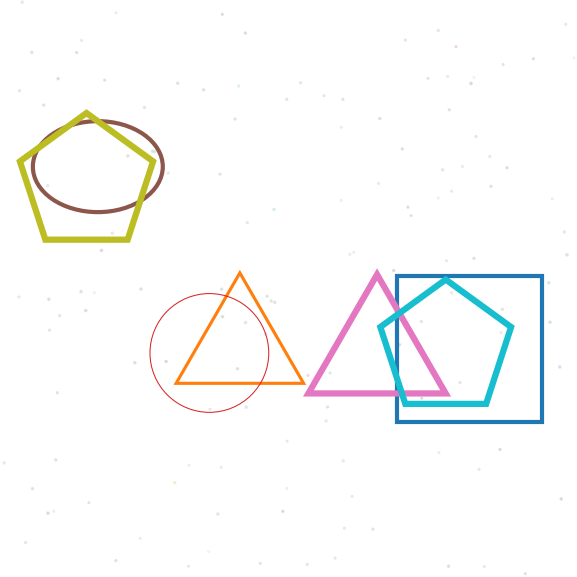[{"shape": "square", "thickness": 2, "radius": 0.63, "center": [0.813, 0.395]}, {"shape": "triangle", "thickness": 1.5, "radius": 0.64, "center": [0.415, 0.399]}, {"shape": "circle", "thickness": 0.5, "radius": 0.51, "center": [0.363, 0.388]}, {"shape": "oval", "thickness": 2, "radius": 0.56, "center": [0.169, 0.711]}, {"shape": "triangle", "thickness": 3, "radius": 0.69, "center": [0.653, 0.386]}, {"shape": "pentagon", "thickness": 3, "radius": 0.61, "center": [0.15, 0.682]}, {"shape": "pentagon", "thickness": 3, "radius": 0.6, "center": [0.772, 0.396]}]